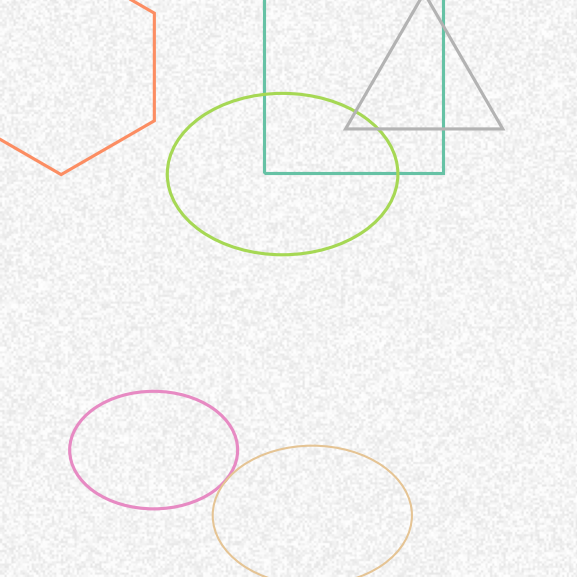[{"shape": "square", "thickness": 1.5, "radius": 0.78, "center": [0.612, 0.855]}, {"shape": "hexagon", "thickness": 1.5, "radius": 0.93, "center": [0.106, 0.883]}, {"shape": "oval", "thickness": 1.5, "radius": 0.73, "center": [0.266, 0.22]}, {"shape": "oval", "thickness": 1.5, "radius": 1.0, "center": [0.489, 0.698]}, {"shape": "oval", "thickness": 1, "radius": 0.86, "center": [0.541, 0.107]}, {"shape": "triangle", "thickness": 1.5, "radius": 0.79, "center": [0.734, 0.854]}]